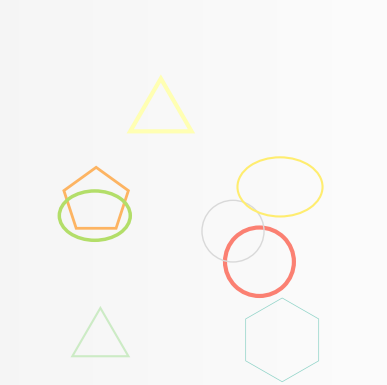[{"shape": "hexagon", "thickness": 0.5, "radius": 0.54, "center": [0.728, 0.117]}, {"shape": "triangle", "thickness": 3, "radius": 0.46, "center": [0.415, 0.705]}, {"shape": "circle", "thickness": 3, "radius": 0.44, "center": [0.67, 0.32]}, {"shape": "pentagon", "thickness": 2, "radius": 0.44, "center": [0.248, 0.478]}, {"shape": "oval", "thickness": 2.5, "radius": 0.46, "center": [0.245, 0.44]}, {"shape": "circle", "thickness": 1, "radius": 0.4, "center": [0.601, 0.4]}, {"shape": "triangle", "thickness": 1.5, "radius": 0.42, "center": [0.259, 0.116]}, {"shape": "oval", "thickness": 1.5, "radius": 0.55, "center": [0.723, 0.515]}]